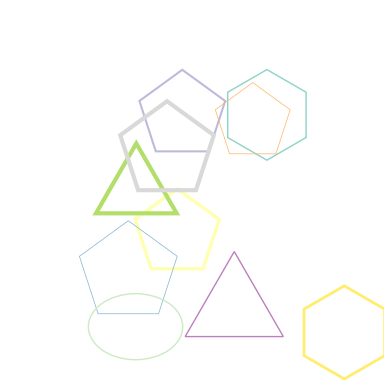[{"shape": "hexagon", "thickness": 1, "radius": 0.59, "center": [0.693, 0.702]}, {"shape": "pentagon", "thickness": 2.5, "radius": 0.57, "center": [0.46, 0.395]}, {"shape": "pentagon", "thickness": 1.5, "radius": 0.59, "center": [0.473, 0.702]}, {"shape": "pentagon", "thickness": 0.5, "radius": 0.67, "center": [0.333, 0.293]}, {"shape": "pentagon", "thickness": 0.5, "radius": 0.51, "center": [0.657, 0.683]}, {"shape": "triangle", "thickness": 3, "radius": 0.61, "center": [0.354, 0.506]}, {"shape": "pentagon", "thickness": 3, "radius": 0.64, "center": [0.434, 0.609]}, {"shape": "triangle", "thickness": 1, "radius": 0.74, "center": [0.608, 0.199]}, {"shape": "oval", "thickness": 1, "radius": 0.61, "center": [0.352, 0.151]}, {"shape": "hexagon", "thickness": 2, "radius": 0.6, "center": [0.894, 0.137]}]